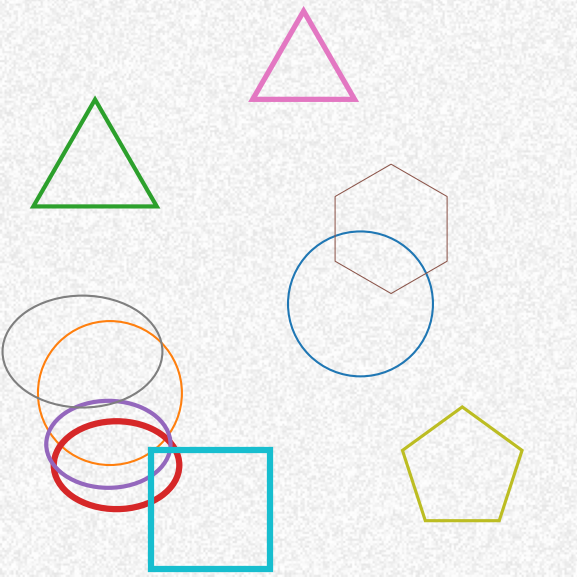[{"shape": "circle", "thickness": 1, "radius": 0.63, "center": [0.624, 0.473]}, {"shape": "circle", "thickness": 1, "radius": 0.62, "center": [0.19, 0.319]}, {"shape": "triangle", "thickness": 2, "radius": 0.62, "center": [0.165, 0.703]}, {"shape": "oval", "thickness": 3, "radius": 0.54, "center": [0.202, 0.194]}, {"shape": "oval", "thickness": 2, "radius": 0.54, "center": [0.188, 0.23]}, {"shape": "hexagon", "thickness": 0.5, "radius": 0.56, "center": [0.677, 0.603]}, {"shape": "triangle", "thickness": 2.5, "radius": 0.51, "center": [0.526, 0.878]}, {"shape": "oval", "thickness": 1, "radius": 0.69, "center": [0.143, 0.39]}, {"shape": "pentagon", "thickness": 1.5, "radius": 0.54, "center": [0.8, 0.186]}, {"shape": "square", "thickness": 3, "radius": 0.52, "center": [0.364, 0.117]}]